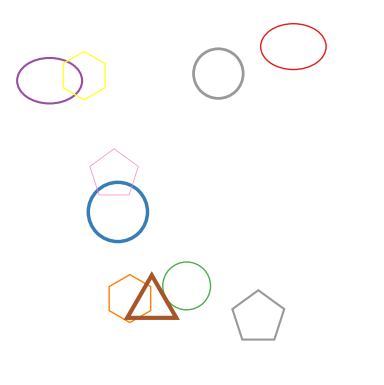[{"shape": "oval", "thickness": 1, "radius": 0.43, "center": [0.762, 0.879]}, {"shape": "circle", "thickness": 2.5, "radius": 0.38, "center": [0.306, 0.449]}, {"shape": "circle", "thickness": 1, "radius": 0.31, "center": [0.485, 0.257]}, {"shape": "oval", "thickness": 1.5, "radius": 0.42, "center": [0.129, 0.79]}, {"shape": "hexagon", "thickness": 1, "radius": 0.31, "center": [0.337, 0.224]}, {"shape": "hexagon", "thickness": 1, "radius": 0.31, "center": [0.218, 0.804]}, {"shape": "triangle", "thickness": 3, "radius": 0.37, "center": [0.394, 0.211]}, {"shape": "pentagon", "thickness": 0.5, "radius": 0.33, "center": [0.296, 0.547]}, {"shape": "pentagon", "thickness": 1.5, "radius": 0.35, "center": [0.671, 0.175]}, {"shape": "circle", "thickness": 2, "radius": 0.32, "center": [0.567, 0.809]}]